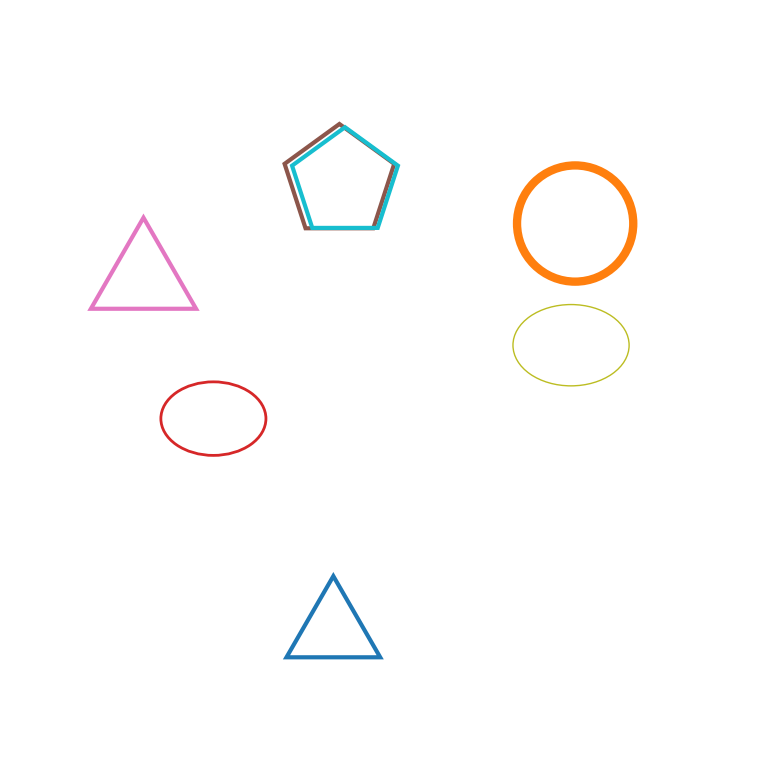[{"shape": "triangle", "thickness": 1.5, "radius": 0.35, "center": [0.433, 0.181]}, {"shape": "circle", "thickness": 3, "radius": 0.38, "center": [0.747, 0.71]}, {"shape": "oval", "thickness": 1, "radius": 0.34, "center": [0.277, 0.456]}, {"shape": "pentagon", "thickness": 1.5, "radius": 0.37, "center": [0.441, 0.764]}, {"shape": "triangle", "thickness": 1.5, "radius": 0.39, "center": [0.186, 0.638]}, {"shape": "oval", "thickness": 0.5, "radius": 0.38, "center": [0.742, 0.552]}, {"shape": "pentagon", "thickness": 1.5, "radius": 0.36, "center": [0.448, 0.762]}]